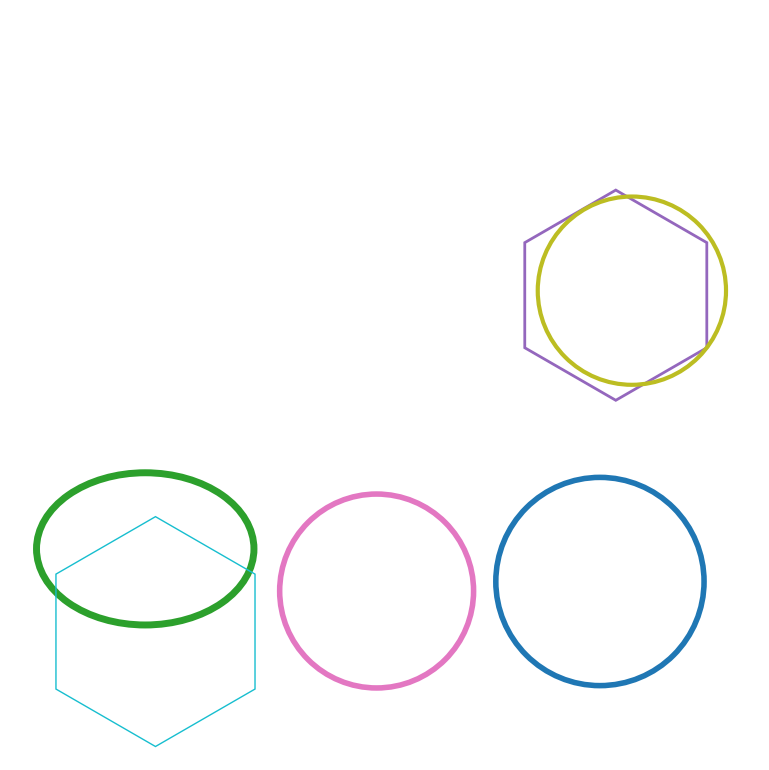[{"shape": "circle", "thickness": 2, "radius": 0.68, "center": [0.779, 0.245]}, {"shape": "oval", "thickness": 2.5, "radius": 0.71, "center": [0.189, 0.287]}, {"shape": "hexagon", "thickness": 1, "radius": 0.68, "center": [0.8, 0.617]}, {"shape": "circle", "thickness": 2, "radius": 0.63, "center": [0.489, 0.232]}, {"shape": "circle", "thickness": 1.5, "radius": 0.61, "center": [0.821, 0.623]}, {"shape": "hexagon", "thickness": 0.5, "radius": 0.75, "center": [0.202, 0.18]}]